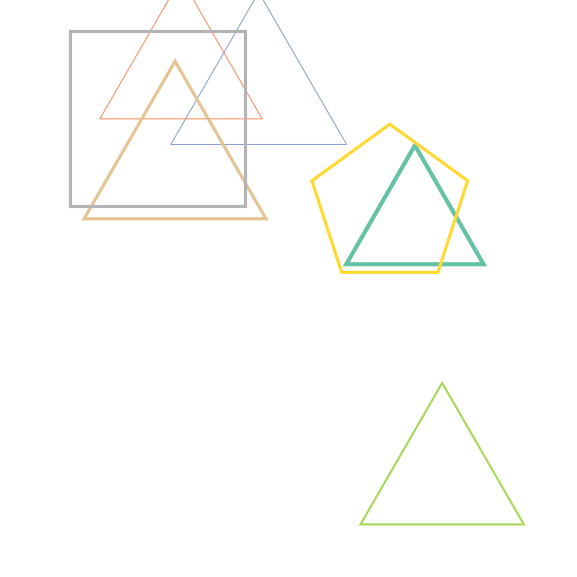[{"shape": "triangle", "thickness": 2, "radius": 0.69, "center": [0.718, 0.61]}, {"shape": "triangle", "thickness": 0.5, "radius": 0.81, "center": [0.313, 0.874]}, {"shape": "triangle", "thickness": 0.5, "radius": 0.88, "center": [0.448, 0.837]}, {"shape": "triangle", "thickness": 1, "radius": 0.82, "center": [0.766, 0.173]}, {"shape": "pentagon", "thickness": 1.5, "radius": 0.71, "center": [0.675, 0.642]}, {"shape": "triangle", "thickness": 1.5, "radius": 0.91, "center": [0.303, 0.711]}, {"shape": "square", "thickness": 1.5, "radius": 0.76, "center": [0.273, 0.794]}]